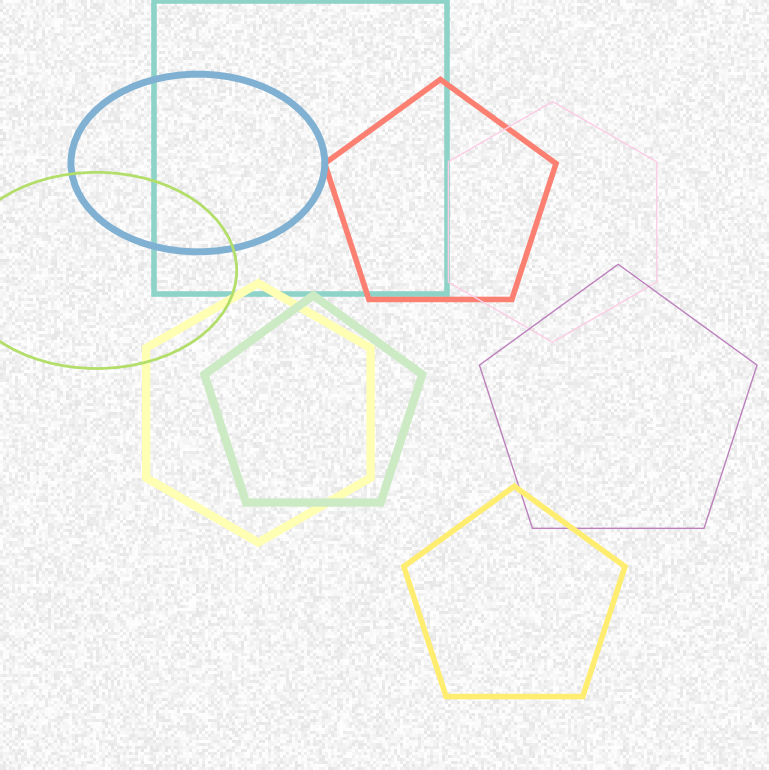[{"shape": "square", "thickness": 2, "radius": 0.95, "center": [0.391, 0.809]}, {"shape": "hexagon", "thickness": 3, "radius": 0.84, "center": [0.336, 0.464]}, {"shape": "pentagon", "thickness": 2, "radius": 0.79, "center": [0.572, 0.739]}, {"shape": "oval", "thickness": 2.5, "radius": 0.82, "center": [0.257, 0.788]}, {"shape": "oval", "thickness": 1, "radius": 0.91, "center": [0.125, 0.649]}, {"shape": "hexagon", "thickness": 0.5, "radius": 0.78, "center": [0.718, 0.712]}, {"shape": "pentagon", "thickness": 0.5, "radius": 0.95, "center": [0.803, 0.467]}, {"shape": "pentagon", "thickness": 3, "radius": 0.74, "center": [0.407, 0.468]}, {"shape": "pentagon", "thickness": 2, "radius": 0.75, "center": [0.668, 0.218]}]